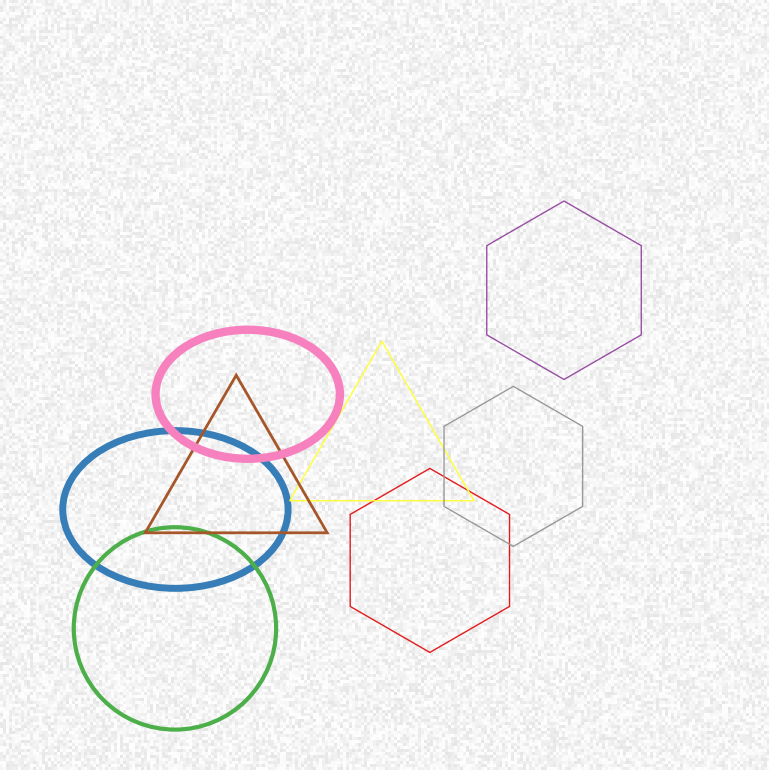[{"shape": "hexagon", "thickness": 0.5, "radius": 0.6, "center": [0.558, 0.272]}, {"shape": "oval", "thickness": 2.5, "radius": 0.73, "center": [0.228, 0.338]}, {"shape": "circle", "thickness": 1.5, "radius": 0.66, "center": [0.227, 0.184]}, {"shape": "hexagon", "thickness": 0.5, "radius": 0.58, "center": [0.732, 0.623]}, {"shape": "triangle", "thickness": 0.5, "radius": 0.69, "center": [0.496, 0.419]}, {"shape": "triangle", "thickness": 1, "radius": 0.68, "center": [0.307, 0.376]}, {"shape": "oval", "thickness": 3, "radius": 0.6, "center": [0.322, 0.488]}, {"shape": "hexagon", "thickness": 0.5, "radius": 0.52, "center": [0.667, 0.394]}]